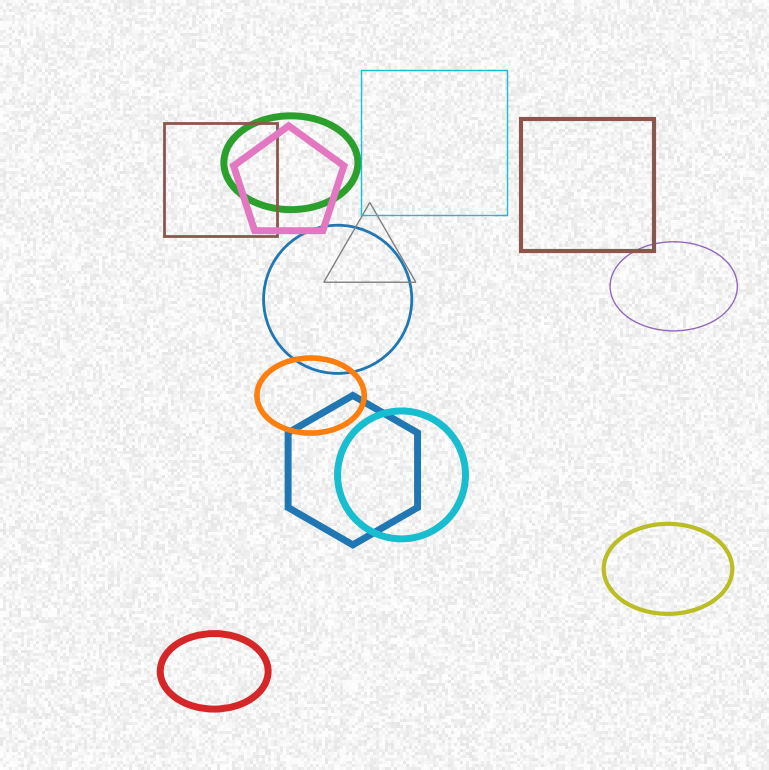[{"shape": "circle", "thickness": 1, "radius": 0.48, "center": [0.439, 0.611]}, {"shape": "hexagon", "thickness": 2.5, "radius": 0.49, "center": [0.458, 0.389]}, {"shape": "oval", "thickness": 2, "radius": 0.35, "center": [0.403, 0.486]}, {"shape": "oval", "thickness": 2.5, "radius": 0.44, "center": [0.378, 0.789]}, {"shape": "oval", "thickness": 2.5, "radius": 0.35, "center": [0.278, 0.128]}, {"shape": "oval", "thickness": 0.5, "radius": 0.41, "center": [0.875, 0.628]}, {"shape": "square", "thickness": 1, "radius": 0.37, "center": [0.286, 0.767]}, {"shape": "square", "thickness": 1.5, "radius": 0.43, "center": [0.763, 0.76]}, {"shape": "pentagon", "thickness": 2.5, "radius": 0.38, "center": [0.375, 0.761]}, {"shape": "triangle", "thickness": 0.5, "radius": 0.35, "center": [0.48, 0.668]}, {"shape": "oval", "thickness": 1.5, "radius": 0.42, "center": [0.868, 0.261]}, {"shape": "square", "thickness": 0.5, "radius": 0.47, "center": [0.564, 0.815]}, {"shape": "circle", "thickness": 2.5, "radius": 0.42, "center": [0.521, 0.383]}]